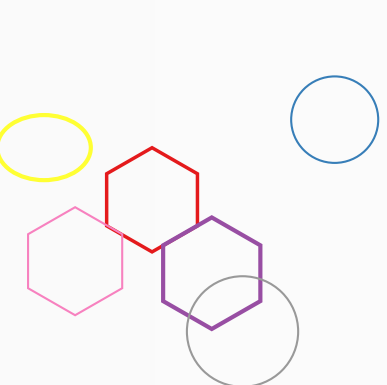[{"shape": "hexagon", "thickness": 2.5, "radius": 0.68, "center": [0.392, 0.481]}, {"shape": "circle", "thickness": 1.5, "radius": 0.56, "center": [0.864, 0.689]}, {"shape": "hexagon", "thickness": 3, "radius": 0.72, "center": [0.546, 0.29]}, {"shape": "oval", "thickness": 3, "radius": 0.6, "center": [0.114, 0.617]}, {"shape": "hexagon", "thickness": 1.5, "radius": 0.7, "center": [0.194, 0.322]}, {"shape": "circle", "thickness": 1.5, "radius": 0.72, "center": [0.626, 0.139]}]